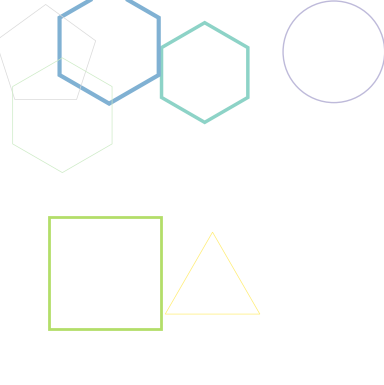[{"shape": "hexagon", "thickness": 2.5, "radius": 0.65, "center": [0.532, 0.812]}, {"shape": "circle", "thickness": 1, "radius": 0.66, "center": [0.867, 0.865]}, {"shape": "hexagon", "thickness": 3, "radius": 0.74, "center": [0.283, 0.88]}, {"shape": "square", "thickness": 2, "radius": 0.73, "center": [0.273, 0.291]}, {"shape": "pentagon", "thickness": 0.5, "radius": 0.68, "center": [0.119, 0.852]}, {"shape": "hexagon", "thickness": 0.5, "radius": 0.75, "center": [0.162, 0.701]}, {"shape": "triangle", "thickness": 0.5, "radius": 0.71, "center": [0.552, 0.255]}]